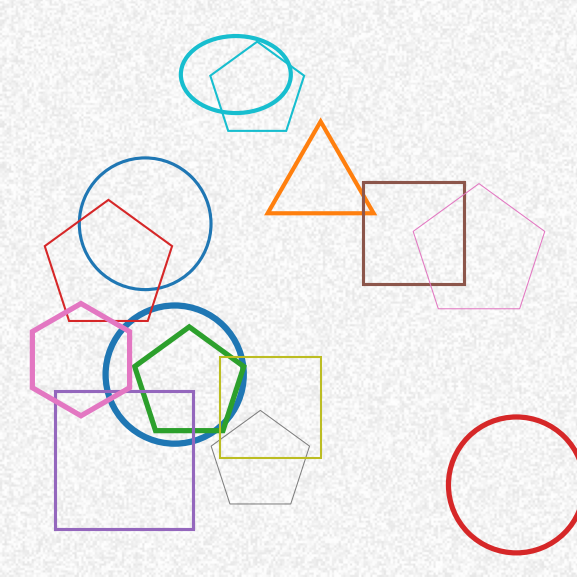[{"shape": "circle", "thickness": 1.5, "radius": 0.57, "center": [0.251, 0.612]}, {"shape": "circle", "thickness": 3, "radius": 0.6, "center": [0.302, 0.351]}, {"shape": "triangle", "thickness": 2, "radius": 0.53, "center": [0.555, 0.683]}, {"shape": "pentagon", "thickness": 2.5, "radius": 0.5, "center": [0.328, 0.334]}, {"shape": "circle", "thickness": 2.5, "radius": 0.59, "center": [0.894, 0.159]}, {"shape": "pentagon", "thickness": 1, "radius": 0.58, "center": [0.188, 0.537]}, {"shape": "square", "thickness": 1.5, "radius": 0.6, "center": [0.214, 0.202]}, {"shape": "square", "thickness": 1.5, "radius": 0.44, "center": [0.716, 0.596]}, {"shape": "pentagon", "thickness": 0.5, "radius": 0.6, "center": [0.829, 0.561]}, {"shape": "hexagon", "thickness": 2.5, "radius": 0.49, "center": [0.14, 0.376]}, {"shape": "pentagon", "thickness": 0.5, "radius": 0.45, "center": [0.451, 0.199]}, {"shape": "square", "thickness": 1, "radius": 0.44, "center": [0.468, 0.294]}, {"shape": "pentagon", "thickness": 1, "radius": 0.43, "center": [0.445, 0.842]}, {"shape": "oval", "thickness": 2, "radius": 0.48, "center": [0.408, 0.87]}]